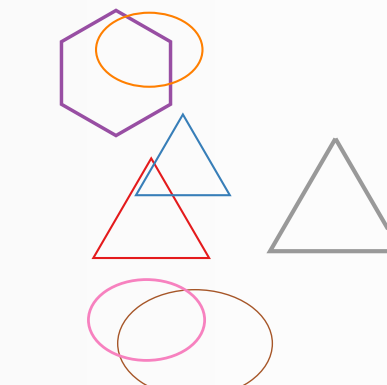[{"shape": "triangle", "thickness": 1.5, "radius": 0.86, "center": [0.39, 0.416]}, {"shape": "triangle", "thickness": 1.5, "radius": 0.7, "center": [0.472, 0.563]}, {"shape": "hexagon", "thickness": 2.5, "radius": 0.81, "center": [0.299, 0.81]}, {"shape": "oval", "thickness": 1.5, "radius": 0.69, "center": [0.385, 0.871]}, {"shape": "oval", "thickness": 1, "radius": 1.0, "center": [0.503, 0.108]}, {"shape": "oval", "thickness": 2, "radius": 0.75, "center": [0.378, 0.169]}, {"shape": "triangle", "thickness": 3, "radius": 0.97, "center": [0.866, 0.445]}]